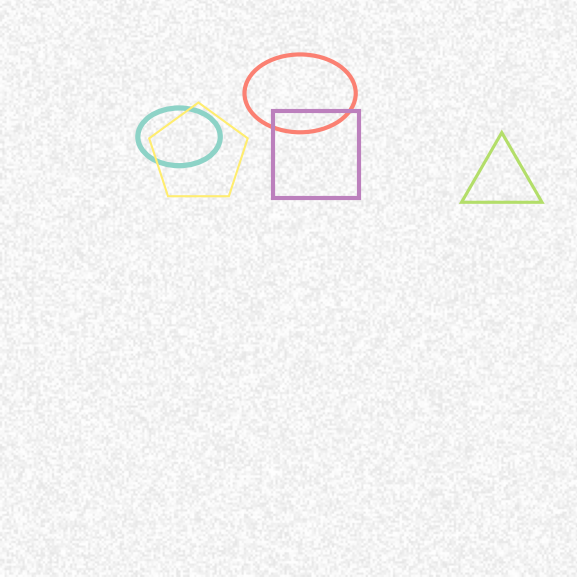[{"shape": "oval", "thickness": 2.5, "radius": 0.36, "center": [0.31, 0.762]}, {"shape": "oval", "thickness": 2, "radius": 0.48, "center": [0.52, 0.837]}, {"shape": "triangle", "thickness": 1.5, "radius": 0.4, "center": [0.869, 0.689]}, {"shape": "square", "thickness": 2, "radius": 0.37, "center": [0.547, 0.731]}, {"shape": "pentagon", "thickness": 1, "radius": 0.45, "center": [0.344, 0.732]}]